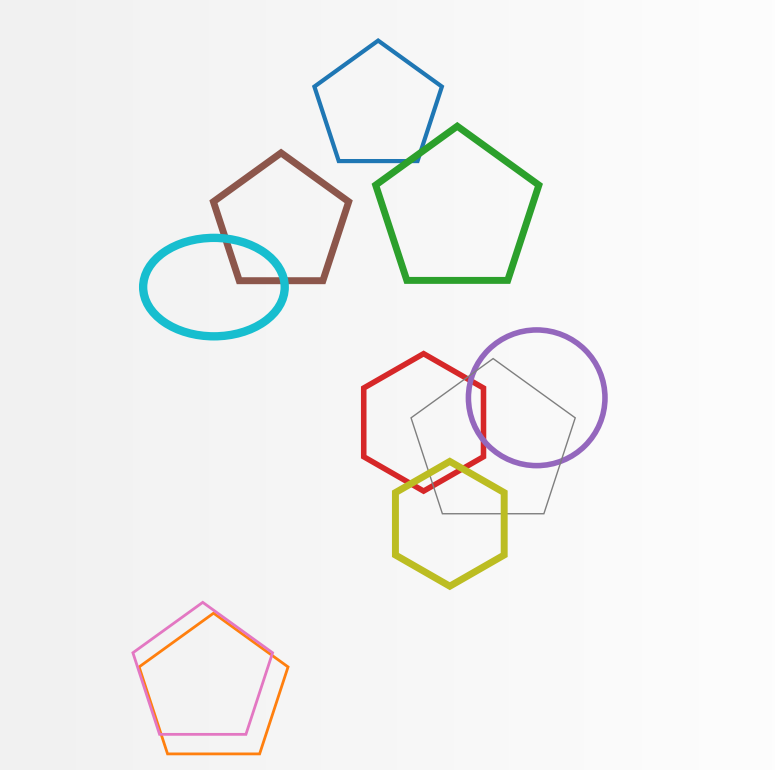[{"shape": "pentagon", "thickness": 1.5, "radius": 0.43, "center": [0.488, 0.861]}, {"shape": "pentagon", "thickness": 1, "radius": 0.51, "center": [0.276, 0.103]}, {"shape": "pentagon", "thickness": 2.5, "radius": 0.55, "center": [0.59, 0.725]}, {"shape": "hexagon", "thickness": 2, "radius": 0.45, "center": [0.547, 0.451]}, {"shape": "circle", "thickness": 2, "radius": 0.44, "center": [0.693, 0.483]}, {"shape": "pentagon", "thickness": 2.5, "radius": 0.46, "center": [0.363, 0.71]}, {"shape": "pentagon", "thickness": 1, "radius": 0.47, "center": [0.262, 0.123]}, {"shape": "pentagon", "thickness": 0.5, "radius": 0.56, "center": [0.636, 0.423]}, {"shape": "hexagon", "thickness": 2.5, "radius": 0.41, "center": [0.58, 0.32]}, {"shape": "oval", "thickness": 3, "radius": 0.46, "center": [0.276, 0.627]}]